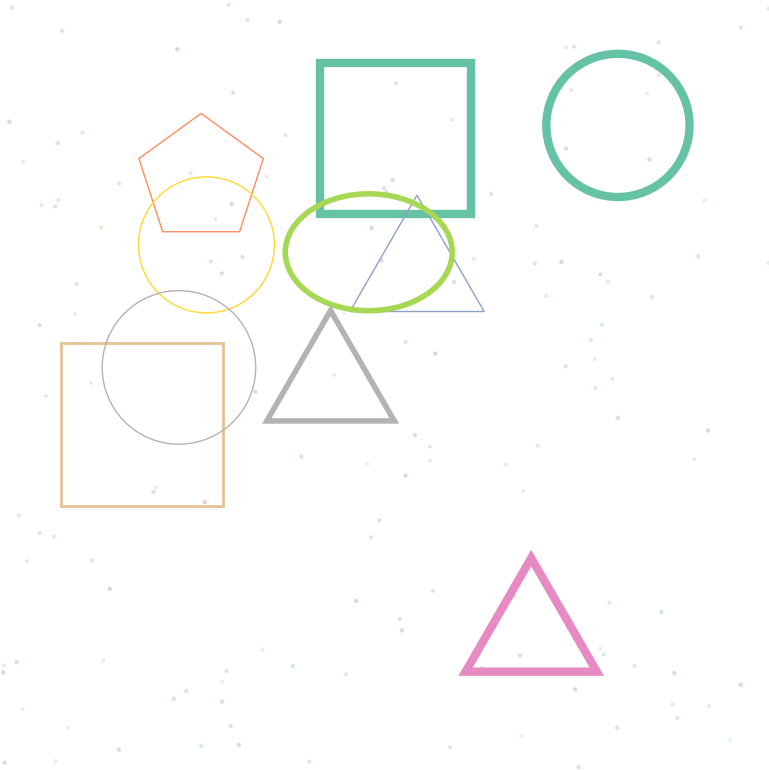[{"shape": "circle", "thickness": 3, "radius": 0.47, "center": [0.802, 0.837]}, {"shape": "square", "thickness": 3, "radius": 0.49, "center": [0.514, 0.82]}, {"shape": "pentagon", "thickness": 0.5, "radius": 0.42, "center": [0.261, 0.768]}, {"shape": "triangle", "thickness": 0.5, "radius": 0.5, "center": [0.542, 0.646]}, {"shape": "triangle", "thickness": 3, "radius": 0.49, "center": [0.69, 0.177]}, {"shape": "oval", "thickness": 2, "radius": 0.54, "center": [0.479, 0.672]}, {"shape": "circle", "thickness": 0.5, "radius": 0.44, "center": [0.268, 0.682]}, {"shape": "square", "thickness": 1, "radius": 0.53, "center": [0.184, 0.449]}, {"shape": "circle", "thickness": 0.5, "radius": 0.5, "center": [0.232, 0.523]}, {"shape": "triangle", "thickness": 2, "radius": 0.48, "center": [0.429, 0.501]}]